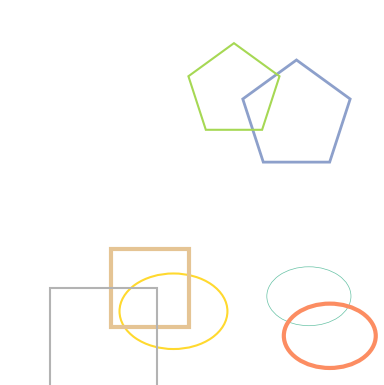[{"shape": "oval", "thickness": 0.5, "radius": 0.55, "center": [0.802, 0.231]}, {"shape": "oval", "thickness": 3, "radius": 0.6, "center": [0.857, 0.128]}, {"shape": "pentagon", "thickness": 2, "radius": 0.73, "center": [0.77, 0.698]}, {"shape": "pentagon", "thickness": 1.5, "radius": 0.62, "center": [0.608, 0.763]}, {"shape": "oval", "thickness": 1.5, "radius": 0.7, "center": [0.451, 0.192]}, {"shape": "square", "thickness": 3, "radius": 0.5, "center": [0.39, 0.252]}, {"shape": "square", "thickness": 1.5, "radius": 0.69, "center": [0.268, 0.113]}]